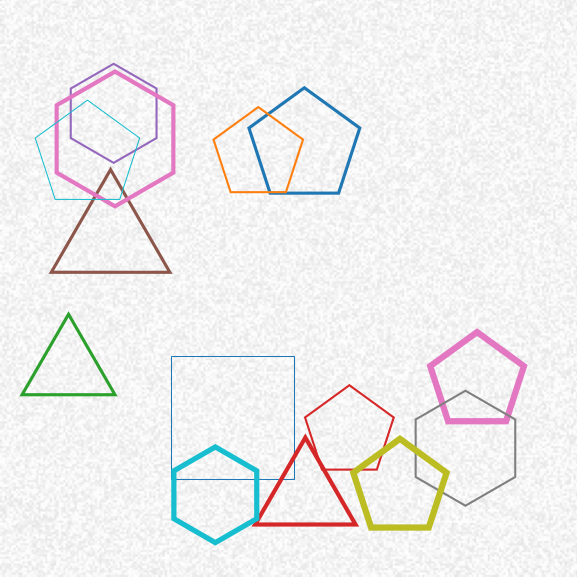[{"shape": "pentagon", "thickness": 1.5, "radius": 0.5, "center": [0.527, 0.746]}, {"shape": "square", "thickness": 0.5, "radius": 0.53, "center": [0.403, 0.276]}, {"shape": "pentagon", "thickness": 1, "radius": 0.41, "center": [0.447, 0.732]}, {"shape": "triangle", "thickness": 1.5, "radius": 0.46, "center": [0.119, 0.362]}, {"shape": "pentagon", "thickness": 1, "radius": 0.4, "center": [0.605, 0.251]}, {"shape": "triangle", "thickness": 2, "radius": 0.5, "center": [0.529, 0.141]}, {"shape": "hexagon", "thickness": 1, "radius": 0.43, "center": [0.197, 0.803]}, {"shape": "triangle", "thickness": 1.5, "radius": 0.59, "center": [0.191, 0.587]}, {"shape": "pentagon", "thickness": 3, "radius": 0.43, "center": [0.826, 0.339]}, {"shape": "hexagon", "thickness": 2, "radius": 0.58, "center": [0.199, 0.759]}, {"shape": "hexagon", "thickness": 1, "radius": 0.5, "center": [0.806, 0.223]}, {"shape": "pentagon", "thickness": 3, "radius": 0.42, "center": [0.693, 0.154]}, {"shape": "pentagon", "thickness": 0.5, "radius": 0.48, "center": [0.151, 0.731]}, {"shape": "hexagon", "thickness": 2.5, "radius": 0.41, "center": [0.373, 0.142]}]